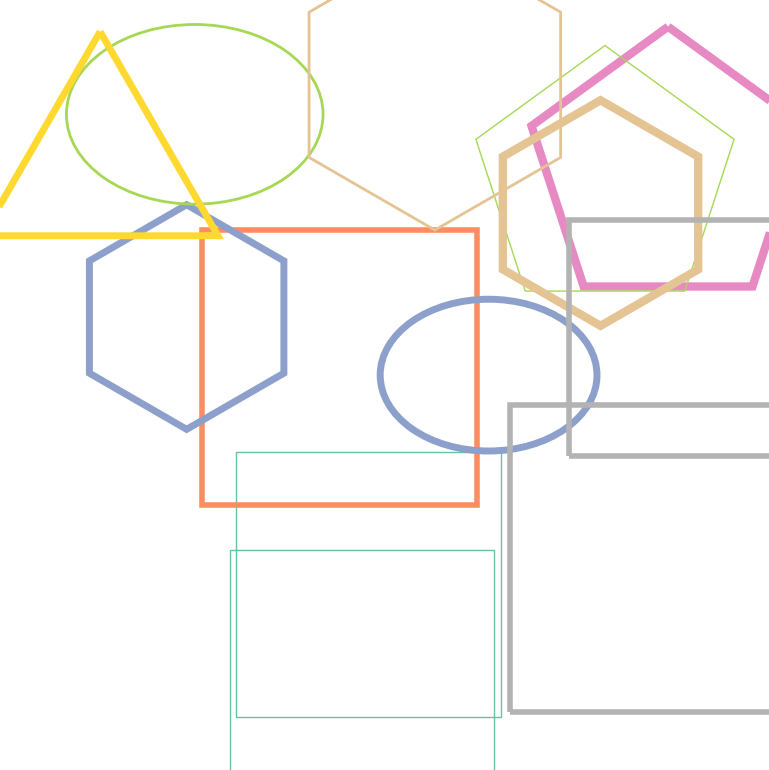[{"shape": "square", "thickness": 0.5, "radius": 0.86, "center": [0.478, 0.241]}, {"shape": "square", "thickness": 0.5, "radius": 0.86, "center": [0.47, 0.114]}, {"shape": "square", "thickness": 2, "radius": 0.89, "center": [0.441, 0.523]}, {"shape": "oval", "thickness": 2.5, "radius": 0.7, "center": [0.635, 0.513]}, {"shape": "hexagon", "thickness": 2.5, "radius": 0.73, "center": [0.242, 0.588]}, {"shape": "pentagon", "thickness": 3, "radius": 0.93, "center": [0.868, 0.779]}, {"shape": "oval", "thickness": 1, "radius": 0.83, "center": [0.253, 0.852]}, {"shape": "pentagon", "thickness": 0.5, "radius": 0.88, "center": [0.786, 0.765]}, {"shape": "triangle", "thickness": 2.5, "radius": 0.88, "center": [0.13, 0.782]}, {"shape": "hexagon", "thickness": 3, "radius": 0.73, "center": [0.78, 0.723]}, {"shape": "hexagon", "thickness": 1, "radius": 0.94, "center": [0.565, 0.89]}, {"shape": "square", "thickness": 2, "radius": 0.77, "center": [0.892, 0.561]}, {"shape": "square", "thickness": 2, "radius": 1.0, "center": [0.862, 0.274]}]